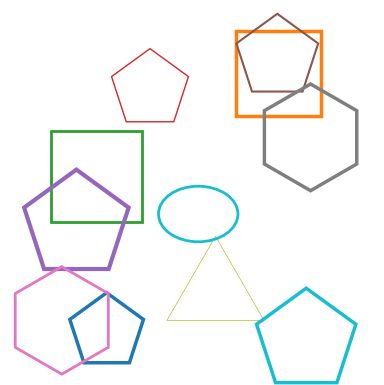[{"shape": "pentagon", "thickness": 2.5, "radius": 0.5, "center": [0.277, 0.139]}, {"shape": "square", "thickness": 2.5, "radius": 0.55, "center": [0.724, 0.81]}, {"shape": "square", "thickness": 2, "radius": 0.59, "center": [0.25, 0.541]}, {"shape": "pentagon", "thickness": 1, "radius": 0.52, "center": [0.39, 0.769]}, {"shape": "pentagon", "thickness": 3, "radius": 0.71, "center": [0.198, 0.417]}, {"shape": "pentagon", "thickness": 1.5, "radius": 0.56, "center": [0.72, 0.853]}, {"shape": "hexagon", "thickness": 2, "radius": 0.7, "center": [0.16, 0.168]}, {"shape": "hexagon", "thickness": 2.5, "radius": 0.69, "center": [0.807, 0.643]}, {"shape": "triangle", "thickness": 0.5, "radius": 0.73, "center": [0.56, 0.24]}, {"shape": "pentagon", "thickness": 2.5, "radius": 0.68, "center": [0.795, 0.116]}, {"shape": "oval", "thickness": 2, "radius": 0.52, "center": [0.515, 0.444]}]